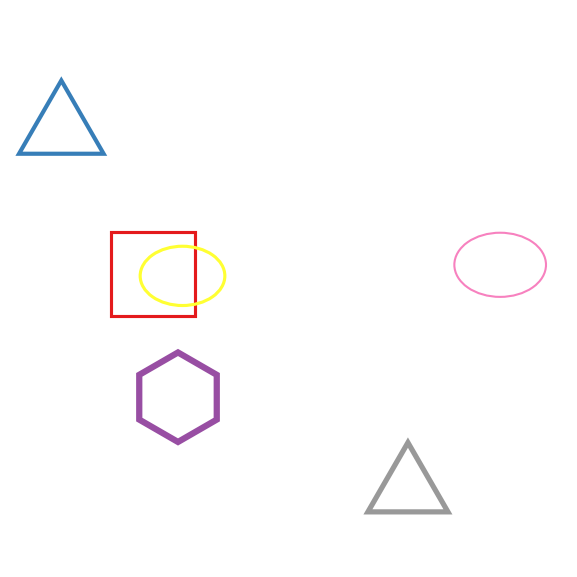[{"shape": "square", "thickness": 1.5, "radius": 0.36, "center": [0.265, 0.525]}, {"shape": "triangle", "thickness": 2, "radius": 0.42, "center": [0.106, 0.775]}, {"shape": "hexagon", "thickness": 3, "radius": 0.39, "center": [0.308, 0.311]}, {"shape": "oval", "thickness": 1.5, "radius": 0.37, "center": [0.316, 0.521]}, {"shape": "oval", "thickness": 1, "radius": 0.4, "center": [0.866, 0.541]}, {"shape": "triangle", "thickness": 2.5, "radius": 0.4, "center": [0.706, 0.153]}]